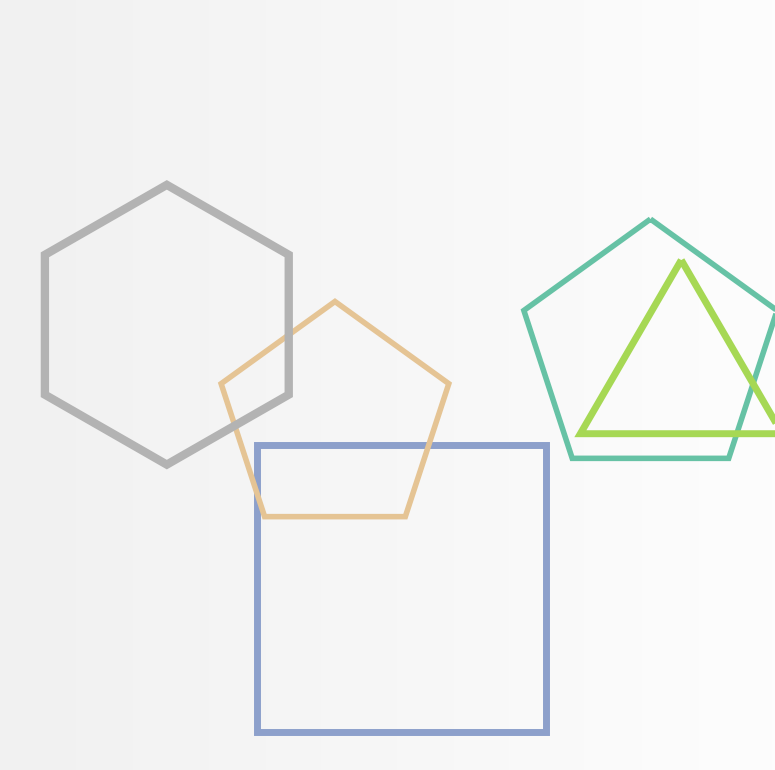[{"shape": "pentagon", "thickness": 2, "radius": 0.86, "center": [0.839, 0.544]}, {"shape": "square", "thickness": 2.5, "radius": 0.93, "center": [0.518, 0.236]}, {"shape": "triangle", "thickness": 2.5, "radius": 0.75, "center": [0.879, 0.512]}, {"shape": "pentagon", "thickness": 2, "radius": 0.77, "center": [0.432, 0.454]}, {"shape": "hexagon", "thickness": 3, "radius": 0.91, "center": [0.215, 0.578]}]